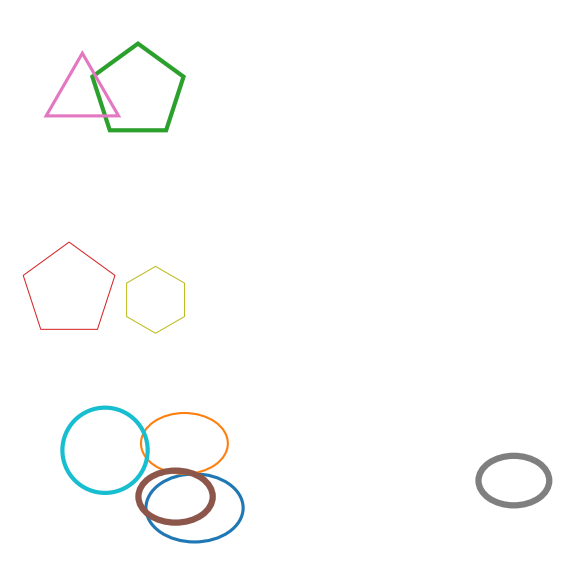[{"shape": "oval", "thickness": 1.5, "radius": 0.42, "center": [0.337, 0.12]}, {"shape": "oval", "thickness": 1, "radius": 0.38, "center": [0.319, 0.231]}, {"shape": "pentagon", "thickness": 2, "radius": 0.42, "center": [0.239, 0.841]}, {"shape": "pentagon", "thickness": 0.5, "radius": 0.42, "center": [0.12, 0.496]}, {"shape": "oval", "thickness": 3, "radius": 0.32, "center": [0.304, 0.139]}, {"shape": "triangle", "thickness": 1.5, "radius": 0.36, "center": [0.143, 0.835]}, {"shape": "oval", "thickness": 3, "radius": 0.31, "center": [0.89, 0.167]}, {"shape": "hexagon", "thickness": 0.5, "radius": 0.29, "center": [0.269, 0.48]}, {"shape": "circle", "thickness": 2, "radius": 0.37, "center": [0.182, 0.219]}]